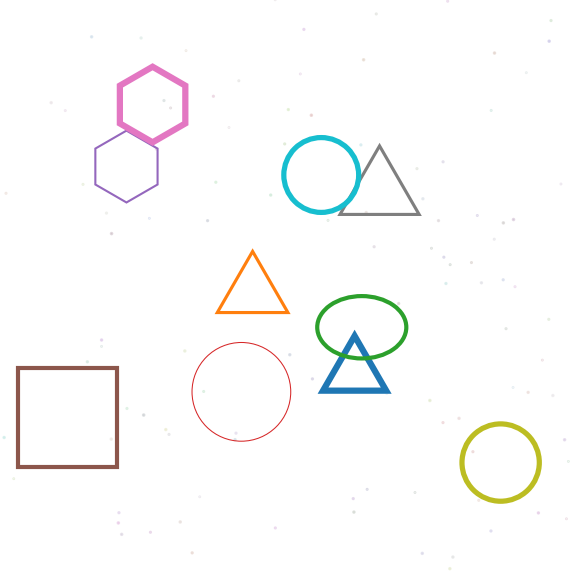[{"shape": "triangle", "thickness": 3, "radius": 0.32, "center": [0.614, 0.354]}, {"shape": "triangle", "thickness": 1.5, "radius": 0.35, "center": [0.437, 0.493]}, {"shape": "oval", "thickness": 2, "radius": 0.39, "center": [0.626, 0.432]}, {"shape": "circle", "thickness": 0.5, "radius": 0.43, "center": [0.418, 0.321]}, {"shape": "hexagon", "thickness": 1, "radius": 0.31, "center": [0.219, 0.711]}, {"shape": "square", "thickness": 2, "radius": 0.43, "center": [0.116, 0.276]}, {"shape": "hexagon", "thickness": 3, "radius": 0.33, "center": [0.264, 0.818]}, {"shape": "triangle", "thickness": 1.5, "radius": 0.4, "center": [0.657, 0.667]}, {"shape": "circle", "thickness": 2.5, "radius": 0.33, "center": [0.867, 0.198]}, {"shape": "circle", "thickness": 2.5, "radius": 0.32, "center": [0.556, 0.696]}]